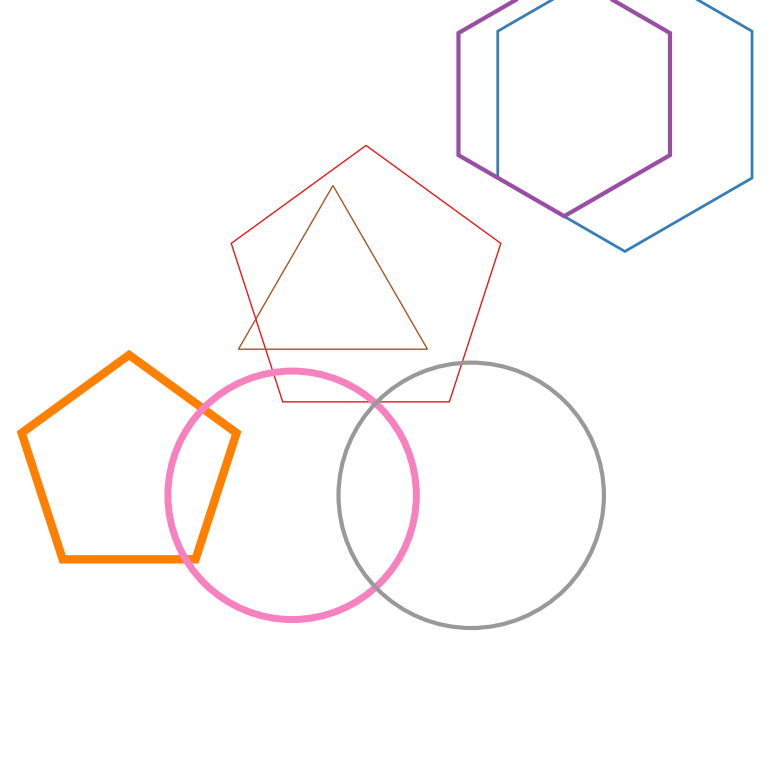[{"shape": "pentagon", "thickness": 0.5, "radius": 0.92, "center": [0.475, 0.627]}, {"shape": "hexagon", "thickness": 1, "radius": 0.95, "center": [0.812, 0.864]}, {"shape": "hexagon", "thickness": 1.5, "radius": 0.79, "center": [0.733, 0.878]}, {"shape": "pentagon", "thickness": 3, "radius": 0.73, "center": [0.168, 0.392]}, {"shape": "triangle", "thickness": 0.5, "radius": 0.71, "center": [0.432, 0.617]}, {"shape": "circle", "thickness": 2.5, "radius": 0.81, "center": [0.379, 0.357]}, {"shape": "circle", "thickness": 1.5, "radius": 0.86, "center": [0.612, 0.357]}]